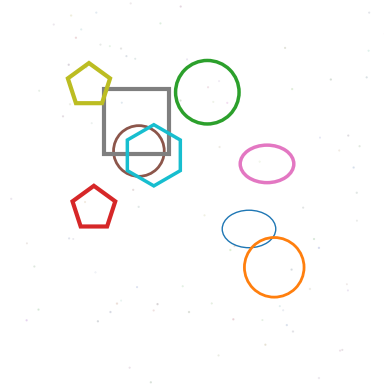[{"shape": "oval", "thickness": 1, "radius": 0.35, "center": [0.647, 0.405]}, {"shape": "circle", "thickness": 2, "radius": 0.39, "center": [0.712, 0.306]}, {"shape": "circle", "thickness": 2.5, "radius": 0.41, "center": [0.538, 0.76]}, {"shape": "pentagon", "thickness": 3, "radius": 0.29, "center": [0.244, 0.459]}, {"shape": "circle", "thickness": 2, "radius": 0.33, "center": [0.361, 0.608]}, {"shape": "oval", "thickness": 2.5, "radius": 0.35, "center": [0.694, 0.574]}, {"shape": "square", "thickness": 3, "radius": 0.42, "center": [0.356, 0.685]}, {"shape": "pentagon", "thickness": 3, "radius": 0.29, "center": [0.231, 0.779]}, {"shape": "hexagon", "thickness": 2.5, "radius": 0.4, "center": [0.4, 0.597]}]